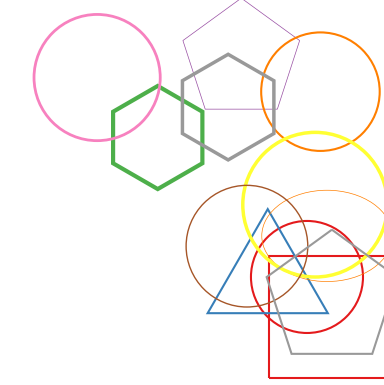[{"shape": "circle", "thickness": 1.5, "radius": 0.73, "center": [0.797, 0.281]}, {"shape": "square", "thickness": 1.5, "radius": 0.79, "center": [0.856, 0.177]}, {"shape": "triangle", "thickness": 1.5, "radius": 0.9, "center": [0.695, 0.277]}, {"shape": "hexagon", "thickness": 3, "radius": 0.67, "center": [0.41, 0.643]}, {"shape": "pentagon", "thickness": 0.5, "radius": 0.8, "center": [0.627, 0.845]}, {"shape": "oval", "thickness": 0.5, "radius": 0.85, "center": [0.849, 0.387]}, {"shape": "circle", "thickness": 1.5, "radius": 0.77, "center": [0.832, 0.762]}, {"shape": "circle", "thickness": 2.5, "radius": 0.94, "center": [0.819, 0.468]}, {"shape": "circle", "thickness": 1, "radius": 0.79, "center": [0.641, 0.361]}, {"shape": "circle", "thickness": 2, "radius": 0.82, "center": [0.252, 0.799]}, {"shape": "pentagon", "thickness": 1.5, "radius": 0.89, "center": [0.862, 0.225]}, {"shape": "hexagon", "thickness": 2.5, "radius": 0.69, "center": [0.593, 0.722]}]